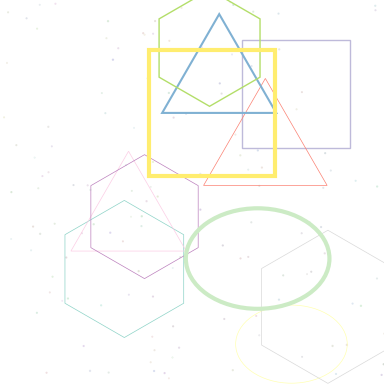[{"shape": "hexagon", "thickness": 0.5, "radius": 0.89, "center": [0.323, 0.301]}, {"shape": "oval", "thickness": 0.5, "radius": 0.72, "center": [0.757, 0.106]}, {"shape": "square", "thickness": 1, "radius": 0.7, "center": [0.768, 0.755]}, {"shape": "triangle", "thickness": 0.5, "radius": 0.93, "center": [0.689, 0.611]}, {"shape": "triangle", "thickness": 1.5, "radius": 0.86, "center": [0.569, 0.792]}, {"shape": "hexagon", "thickness": 1, "radius": 0.76, "center": [0.544, 0.875]}, {"shape": "triangle", "thickness": 0.5, "radius": 0.86, "center": [0.334, 0.434]}, {"shape": "hexagon", "thickness": 0.5, "radius": 0.99, "center": [0.852, 0.203]}, {"shape": "hexagon", "thickness": 0.5, "radius": 0.8, "center": [0.375, 0.437]}, {"shape": "oval", "thickness": 3, "radius": 0.93, "center": [0.669, 0.328]}, {"shape": "square", "thickness": 3, "radius": 0.82, "center": [0.551, 0.706]}]